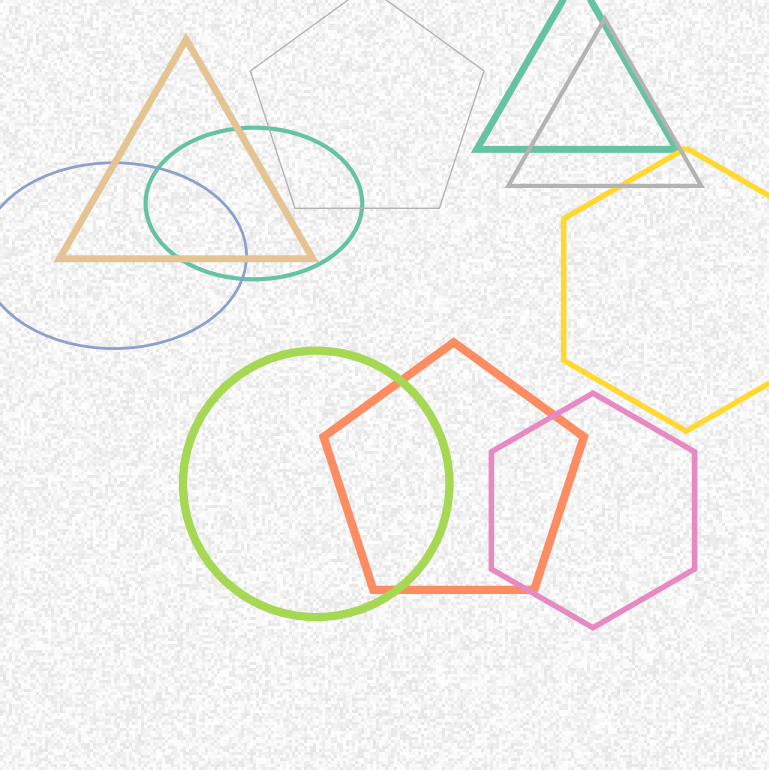[{"shape": "oval", "thickness": 1.5, "radius": 0.7, "center": [0.33, 0.736]}, {"shape": "triangle", "thickness": 2.5, "radius": 0.75, "center": [0.749, 0.881]}, {"shape": "pentagon", "thickness": 3, "radius": 0.89, "center": [0.589, 0.378]}, {"shape": "oval", "thickness": 1, "radius": 0.86, "center": [0.148, 0.668]}, {"shape": "hexagon", "thickness": 2, "radius": 0.76, "center": [0.77, 0.337]}, {"shape": "circle", "thickness": 3, "radius": 0.87, "center": [0.411, 0.372]}, {"shape": "hexagon", "thickness": 2, "radius": 0.92, "center": [0.891, 0.624]}, {"shape": "triangle", "thickness": 2.5, "radius": 0.95, "center": [0.242, 0.759]}, {"shape": "triangle", "thickness": 1.5, "radius": 0.72, "center": [0.785, 0.831]}, {"shape": "pentagon", "thickness": 0.5, "radius": 0.8, "center": [0.477, 0.859]}]